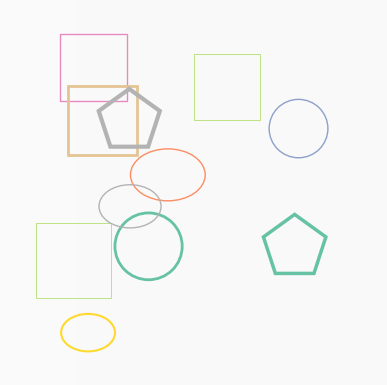[{"shape": "circle", "thickness": 2, "radius": 0.43, "center": [0.383, 0.36]}, {"shape": "pentagon", "thickness": 2.5, "radius": 0.42, "center": [0.76, 0.358]}, {"shape": "oval", "thickness": 1, "radius": 0.48, "center": [0.433, 0.546]}, {"shape": "circle", "thickness": 1, "radius": 0.38, "center": [0.77, 0.666]}, {"shape": "square", "thickness": 1, "radius": 0.43, "center": [0.242, 0.824]}, {"shape": "square", "thickness": 0.5, "radius": 0.43, "center": [0.586, 0.774]}, {"shape": "square", "thickness": 0.5, "radius": 0.49, "center": [0.19, 0.324]}, {"shape": "oval", "thickness": 1.5, "radius": 0.35, "center": [0.227, 0.136]}, {"shape": "square", "thickness": 2, "radius": 0.45, "center": [0.265, 0.687]}, {"shape": "pentagon", "thickness": 3, "radius": 0.41, "center": [0.334, 0.686]}, {"shape": "oval", "thickness": 1, "radius": 0.4, "center": [0.336, 0.464]}]